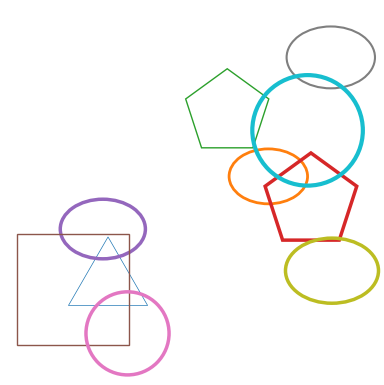[{"shape": "triangle", "thickness": 0.5, "radius": 0.59, "center": [0.281, 0.266]}, {"shape": "oval", "thickness": 2, "radius": 0.51, "center": [0.697, 0.542]}, {"shape": "pentagon", "thickness": 1, "radius": 0.57, "center": [0.59, 0.708]}, {"shape": "pentagon", "thickness": 2.5, "radius": 0.63, "center": [0.808, 0.478]}, {"shape": "oval", "thickness": 2.5, "radius": 0.55, "center": [0.267, 0.405]}, {"shape": "square", "thickness": 1, "radius": 0.72, "center": [0.19, 0.248]}, {"shape": "circle", "thickness": 2.5, "radius": 0.54, "center": [0.331, 0.134]}, {"shape": "oval", "thickness": 1.5, "radius": 0.57, "center": [0.859, 0.851]}, {"shape": "oval", "thickness": 2.5, "radius": 0.6, "center": [0.862, 0.297]}, {"shape": "circle", "thickness": 3, "radius": 0.72, "center": [0.799, 0.661]}]